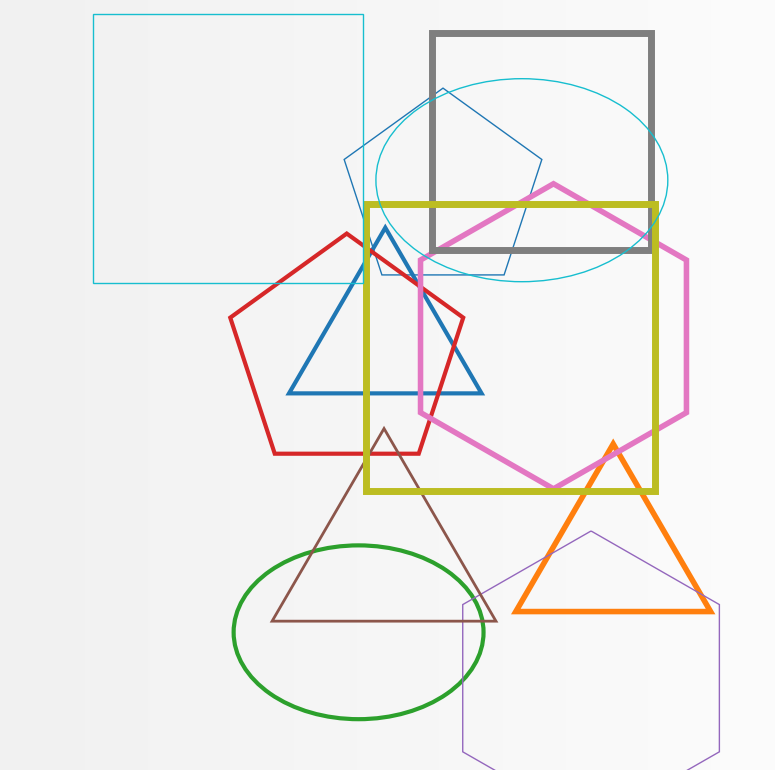[{"shape": "pentagon", "thickness": 0.5, "radius": 0.67, "center": [0.572, 0.751]}, {"shape": "triangle", "thickness": 1.5, "radius": 0.72, "center": [0.497, 0.561]}, {"shape": "triangle", "thickness": 2, "radius": 0.73, "center": [0.791, 0.278]}, {"shape": "oval", "thickness": 1.5, "radius": 0.81, "center": [0.463, 0.179]}, {"shape": "pentagon", "thickness": 1.5, "radius": 0.79, "center": [0.447, 0.539]}, {"shape": "hexagon", "thickness": 0.5, "radius": 0.96, "center": [0.763, 0.119]}, {"shape": "triangle", "thickness": 1, "radius": 0.83, "center": [0.496, 0.277]}, {"shape": "hexagon", "thickness": 2, "radius": 0.99, "center": [0.714, 0.563]}, {"shape": "square", "thickness": 2.5, "radius": 0.71, "center": [0.698, 0.816]}, {"shape": "square", "thickness": 2.5, "radius": 0.93, "center": [0.659, 0.549]}, {"shape": "oval", "thickness": 0.5, "radius": 0.94, "center": [0.673, 0.766]}, {"shape": "square", "thickness": 0.5, "radius": 0.87, "center": [0.294, 0.807]}]